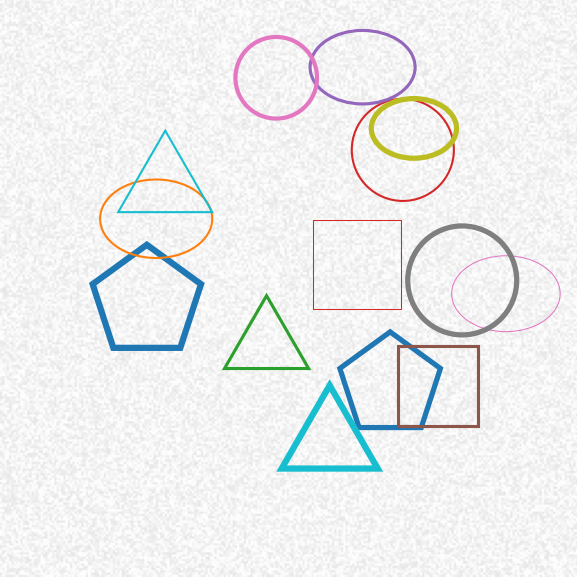[{"shape": "pentagon", "thickness": 3, "radius": 0.49, "center": [0.254, 0.477]}, {"shape": "pentagon", "thickness": 2.5, "radius": 0.46, "center": [0.676, 0.333]}, {"shape": "oval", "thickness": 1, "radius": 0.49, "center": [0.27, 0.62]}, {"shape": "triangle", "thickness": 1.5, "radius": 0.42, "center": [0.462, 0.403]}, {"shape": "circle", "thickness": 1, "radius": 0.44, "center": [0.698, 0.74]}, {"shape": "square", "thickness": 0.5, "radius": 0.38, "center": [0.618, 0.541]}, {"shape": "oval", "thickness": 1.5, "radius": 0.45, "center": [0.628, 0.883]}, {"shape": "square", "thickness": 1.5, "radius": 0.35, "center": [0.758, 0.331]}, {"shape": "circle", "thickness": 2, "radius": 0.35, "center": [0.478, 0.864]}, {"shape": "oval", "thickness": 0.5, "radius": 0.47, "center": [0.876, 0.491]}, {"shape": "circle", "thickness": 2.5, "radius": 0.47, "center": [0.8, 0.514]}, {"shape": "oval", "thickness": 2.5, "radius": 0.37, "center": [0.717, 0.777]}, {"shape": "triangle", "thickness": 3, "radius": 0.48, "center": [0.571, 0.236]}, {"shape": "triangle", "thickness": 1, "radius": 0.47, "center": [0.286, 0.679]}]